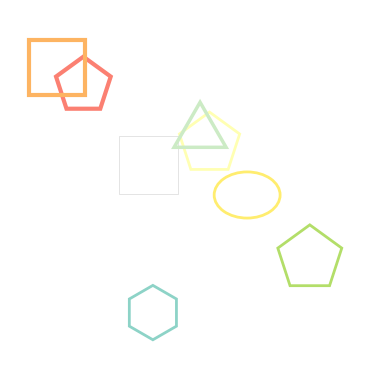[{"shape": "hexagon", "thickness": 2, "radius": 0.35, "center": [0.397, 0.188]}, {"shape": "pentagon", "thickness": 2, "radius": 0.41, "center": [0.544, 0.627]}, {"shape": "pentagon", "thickness": 3, "radius": 0.37, "center": [0.217, 0.778]}, {"shape": "square", "thickness": 3, "radius": 0.36, "center": [0.149, 0.825]}, {"shape": "pentagon", "thickness": 2, "radius": 0.44, "center": [0.805, 0.329]}, {"shape": "square", "thickness": 0.5, "radius": 0.38, "center": [0.386, 0.572]}, {"shape": "triangle", "thickness": 2.5, "radius": 0.39, "center": [0.52, 0.656]}, {"shape": "oval", "thickness": 2, "radius": 0.43, "center": [0.642, 0.494]}]